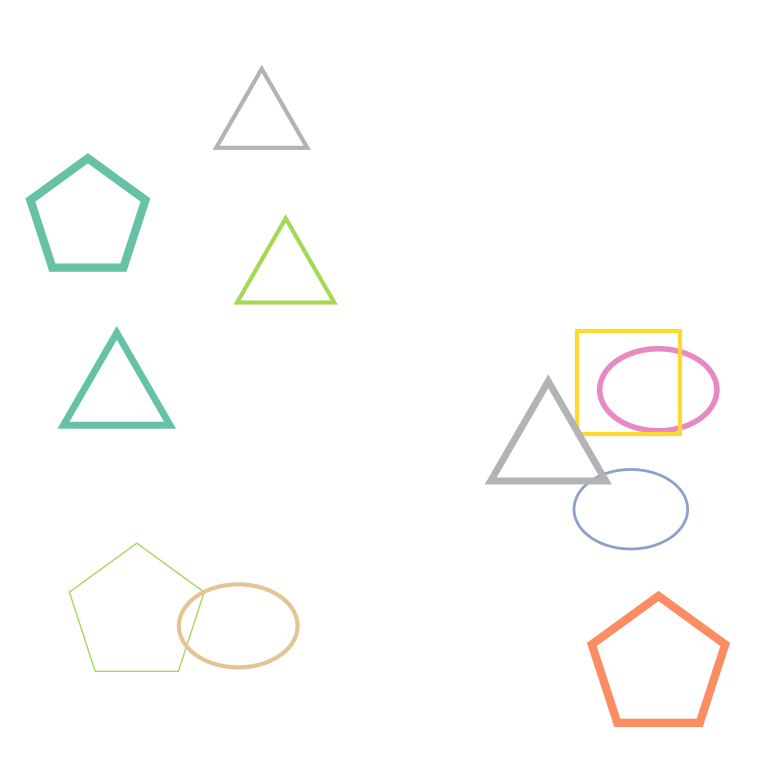[{"shape": "pentagon", "thickness": 3, "radius": 0.39, "center": [0.114, 0.716]}, {"shape": "triangle", "thickness": 2.5, "radius": 0.4, "center": [0.152, 0.488]}, {"shape": "pentagon", "thickness": 3, "radius": 0.46, "center": [0.855, 0.135]}, {"shape": "oval", "thickness": 1, "radius": 0.37, "center": [0.819, 0.339]}, {"shape": "oval", "thickness": 2, "radius": 0.38, "center": [0.855, 0.494]}, {"shape": "triangle", "thickness": 1.5, "radius": 0.36, "center": [0.371, 0.644]}, {"shape": "pentagon", "thickness": 0.5, "radius": 0.46, "center": [0.178, 0.203]}, {"shape": "square", "thickness": 1.5, "radius": 0.33, "center": [0.816, 0.503]}, {"shape": "oval", "thickness": 1.5, "radius": 0.39, "center": [0.309, 0.187]}, {"shape": "triangle", "thickness": 1.5, "radius": 0.34, "center": [0.34, 0.842]}, {"shape": "triangle", "thickness": 2.5, "radius": 0.43, "center": [0.712, 0.419]}]